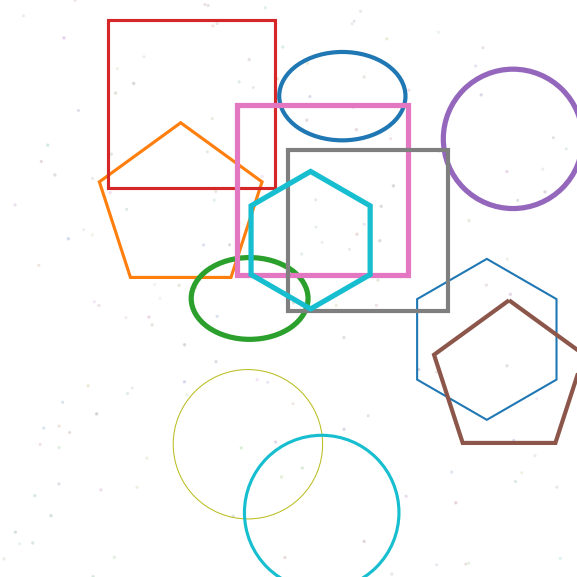[{"shape": "hexagon", "thickness": 1, "radius": 0.7, "center": [0.843, 0.412]}, {"shape": "oval", "thickness": 2, "radius": 0.55, "center": [0.593, 0.833]}, {"shape": "pentagon", "thickness": 1.5, "radius": 0.74, "center": [0.313, 0.639]}, {"shape": "oval", "thickness": 2.5, "radius": 0.51, "center": [0.432, 0.482]}, {"shape": "square", "thickness": 1.5, "radius": 0.73, "center": [0.332, 0.819]}, {"shape": "circle", "thickness": 2.5, "radius": 0.6, "center": [0.888, 0.759]}, {"shape": "pentagon", "thickness": 2, "radius": 0.68, "center": [0.881, 0.343]}, {"shape": "square", "thickness": 2.5, "radius": 0.74, "center": [0.558, 0.671]}, {"shape": "square", "thickness": 2, "radius": 0.69, "center": [0.637, 0.6]}, {"shape": "circle", "thickness": 0.5, "radius": 0.65, "center": [0.429, 0.23]}, {"shape": "circle", "thickness": 1.5, "radius": 0.67, "center": [0.557, 0.112]}, {"shape": "hexagon", "thickness": 2.5, "radius": 0.6, "center": [0.538, 0.583]}]